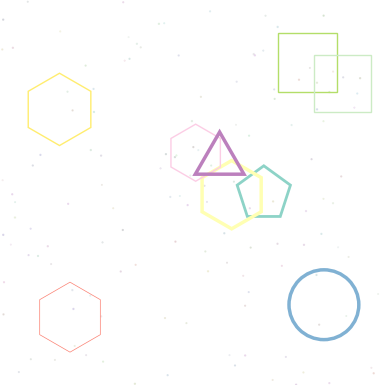[{"shape": "pentagon", "thickness": 2, "radius": 0.36, "center": [0.685, 0.497]}, {"shape": "hexagon", "thickness": 2.5, "radius": 0.44, "center": [0.602, 0.494]}, {"shape": "hexagon", "thickness": 0.5, "radius": 0.45, "center": [0.182, 0.176]}, {"shape": "circle", "thickness": 2.5, "radius": 0.45, "center": [0.841, 0.209]}, {"shape": "square", "thickness": 1, "radius": 0.39, "center": [0.799, 0.838]}, {"shape": "hexagon", "thickness": 1, "radius": 0.37, "center": [0.508, 0.603]}, {"shape": "triangle", "thickness": 2.5, "radius": 0.36, "center": [0.57, 0.584]}, {"shape": "square", "thickness": 1, "radius": 0.37, "center": [0.89, 0.783]}, {"shape": "hexagon", "thickness": 1, "radius": 0.47, "center": [0.155, 0.716]}]